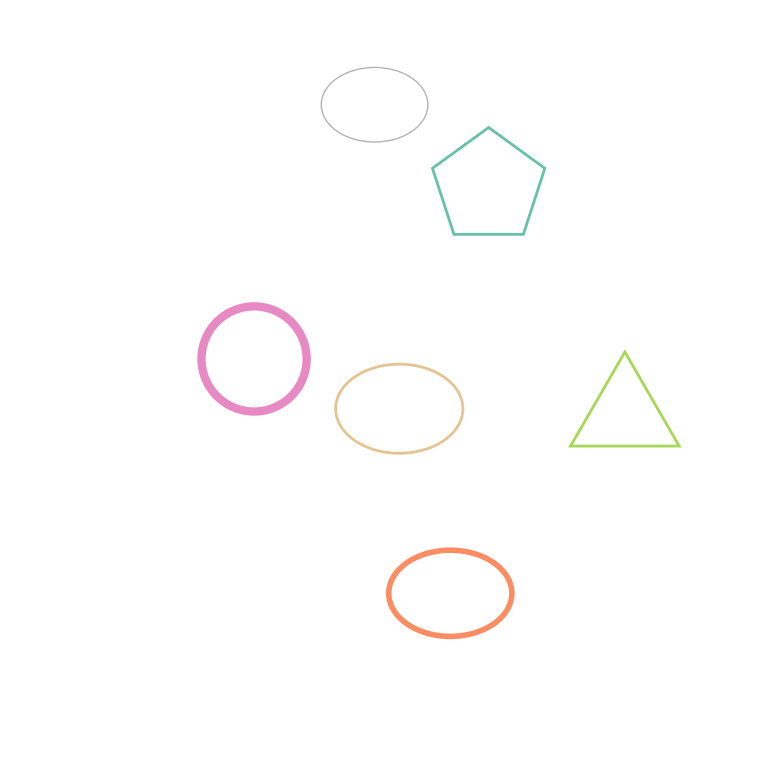[{"shape": "pentagon", "thickness": 1, "radius": 0.38, "center": [0.635, 0.758]}, {"shape": "oval", "thickness": 2, "radius": 0.4, "center": [0.585, 0.229]}, {"shape": "circle", "thickness": 3, "radius": 0.34, "center": [0.33, 0.534]}, {"shape": "triangle", "thickness": 1, "radius": 0.41, "center": [0.812, 0.461]}, {"shape": "oval", "thickness": 1, "radius": 0.41, "center": [0.519, 0.469]}, {"shape": "oval", "thickness": 0.5, "radius": 0.35, "center": [0.486, 0.864]}]